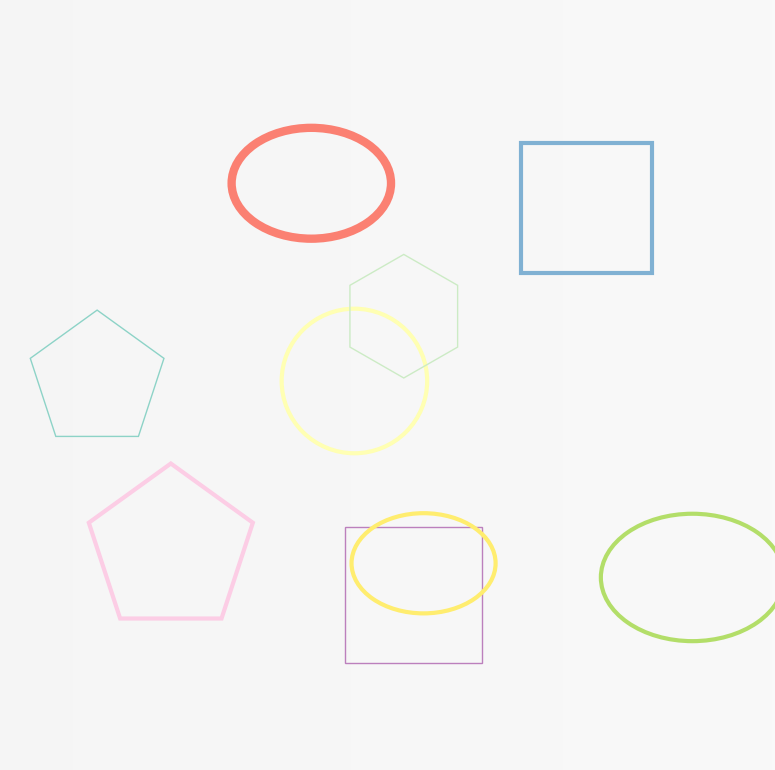[{"shape": "pentagon", "thickness": 0.5, "radius": 0.45, "center": [0.125, 0.507]}, {"shape": "circle", "thickness": 1.5, "radius": 0.47, "center": [0.457, 0.505]}, {"shape": "oval", "thickness": 3, "radius": 0.51, "center": [0.402, 0.762]}, {"shape": "square", "thickness": 1.5, "radius": 0.42, "center": [0.756, 0.73]}, {"shape": "oval", "thickness": 1.5, "radius": 0.59, "center": [0.893, 0.25]}, {"shape": "pentagon", "thickness": 1.5, "radius": 0.56, "center": [0.22, 0.287]}, {"shape": "square", "thickness": 0.5, "radius": 0.44, "center": [0.534, 0.227]}, {"shape": "hexagon", "thickness": 0.5, "radius": 0.4, "center": [0.521, 0.589]}, {"shape": "oval", "thickness": 1.5, "radius": 0.46, "center": [0.547, 0.268]}]